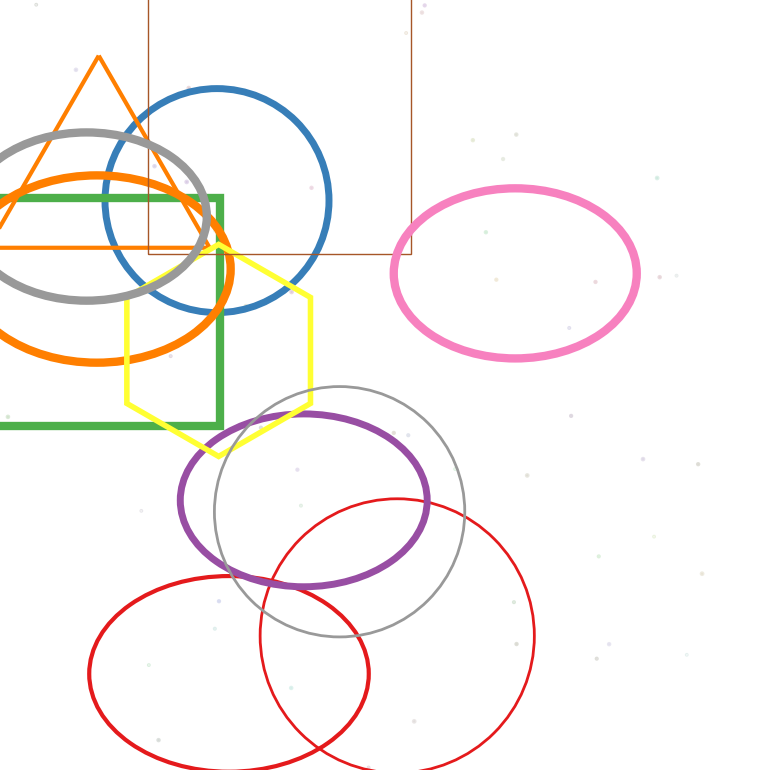[{"shape": "circle", "thickness": 1, "radius": 0.89, "center": [0.516, 0.174]}, {"shape": "oval", "thickness": 1.5, "radius": 0.91, "center": [0.297, 0.125]}, {"shape": "circle", "thickness": 2.5, "radius": 0.73, "center": [0.282, 0.739]}, {"shape": "square", "thickness": 3, "radius": 0.74, "center": [0.138, 0.595]}, {"shape": "oval", "thickness": 2.5, "radius": 0.8, "center": [0.394, 0.35]}, {"shape": "oval", "thickness": 3, "radius": 0.87, "center": [0.126, 0.651]}, {"shape": "triangle", "thickness": 1.5, "radius": 0.83, "center": [0.128, 0.761]}, {"shape": "hexagon", "thickness": 2, "radius": 0.69, "center": [0.284, 0.545]}, {"shape": "square", "thickness": 0.5, "radius": 0.85, "center": [0.363, 0.841]}, {"shape": "oval", "thickness": 3, "radius": 0.79, "center": [0.669, 0.645]}, {"shape": "oval", "thickness": 3, "radius": 0.78, "center": [0.112, 0.719]}, {"shape": "circle", "thickness": 1, "radius": 0.81, "center": [0.441, 0.335]}]